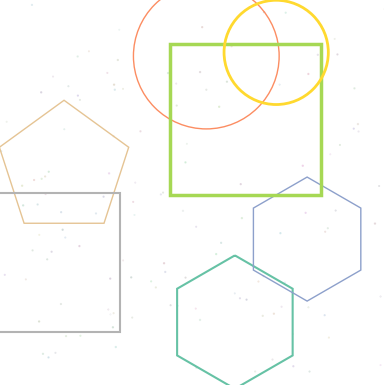[{"shape": "hexagon", "thickness": 1.5, "radius": 0.87, "center": [0.61, 0.163]}, {"shape": "circle", "thickness": 1, "radius": 0.95, "center": [0.536, 0.854]}, {"shape": "hexagon", "thickness": 1, "radius": 0.81, "center": [0.798, 0.379]}, {"shape": "square", "thickness": 2.5, "radius": 0.98, "center": [0.637, 0.689]}, {"shape": "circle", "thickness": 2, "radius": 0.68, "center": [0.717, 0.864]}, {"shape": "pentagon", "thickness": 1, "radius": 0.88, "center": [0.166, 0.563]}, {"shape": "square", "thickness": 1.5, "radius": 0.9, "center": [0.132, 0.318]}]